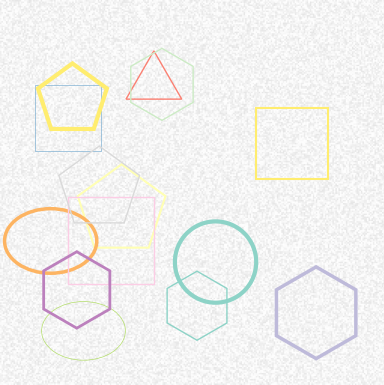[{"shape": "circle", "thickness": 3, "radius": 0.53, "center": [0.56, 0.319]}, {"shape": "hexagon", "thickness": 1, "radius": 0.45, "center": [0.512, 0.206]}, {"shape": "pentagon", "thickness": 1.5, "radius": 0.6, "center": [0.316, 0.454]}, {"shape": "hexagon", "thickness": 2.5, "radius": 0.6, "center": [0.821, 0.188]}, {"shape": "triangle", "thickness": 1, "radius": 0.42, "center": [0.4, 0.784]}, {"shape": "square", "thickness": 0.5, "radius": 0.43, "center": [0.176, 0.693]}, {"shape": "oval", "thickness": 2.5, "radius": 0.6, "center": [0.132, 0.374]}, {"shape": "oval", "thickness": 0.5, "radius": 0.54, "center": [0.217, 0.141]}, {"shape": "square", "thickness": 1, "radius": 0.56, "center": [0.289, 0.375]}, {"shape": "pentagon", "thickness": 1, "radius": 0.55, "center": [0.258, 0.51]}, {"shape": "hexagon", "thickness": 2, "radius": 0.5, "center": [0.199, 0.247]}, {"shape": "hexagon", "thickness": 1, "radius": 0.47, "center": [0.421, 0.781]}, {"shape": "pentagon", "thickness": 3, "radius": 0.47, "center": [0.188, 0.741]}, {"shape": "square", "thickness": 1.5, "radius": 0.46, "center": [0.759, 0.628]}]